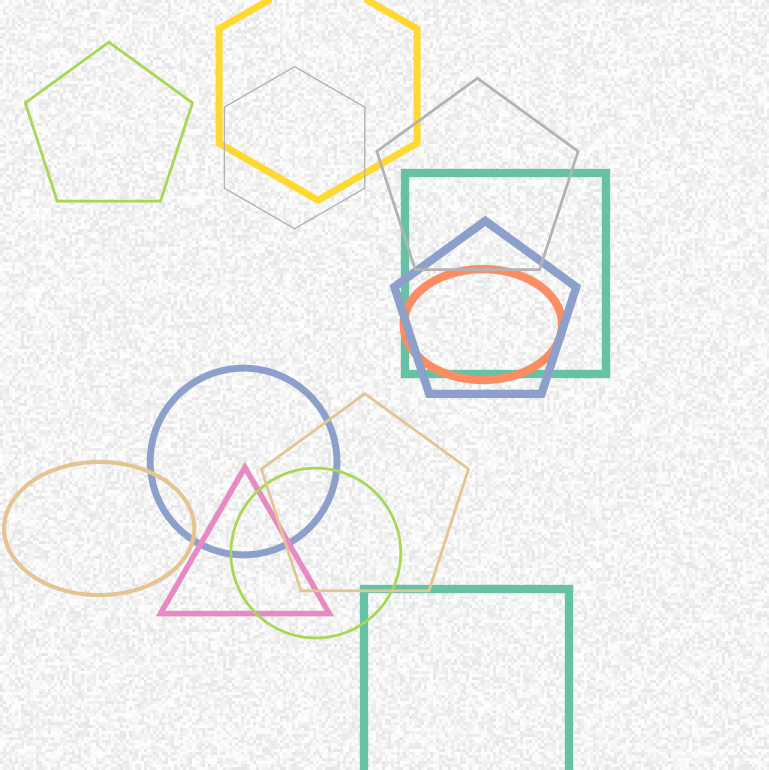[{"shape": "square", "thickness": 3, "radius": 0.65, "center": [0.656, 0.645]}, {"shape": "square", "thickness": 3, "radius": 0.67, "center": [0.606, 0.102]}, {"shape": "oval", "thickness": 3, "radius": 0.51, "center": [0.627, 0.579]}, {"shape": "circle", "thickness": 2.5, "radius": 0.61, "center": [0.316, 0.401]}, {"shape": "pentagon", "thickness": 3, "radius": 0.62, "center": [0.63, 0.589]}, {"shape": "triangle", "thickness": 2, "radius": 0.63, "center": [0.318, 0.266]}, {"shape": "pentagon", "thickness": 1, "radius": 0.57, "center": [0.141, 0.831]}, {"shape": "circle", "thickness": 1, "radius": 0.55, "center": [0.41, 0.282]}, {"shape": "hexagon", "thickness": 2.5, "radius": 0.74, "center": [0.413, 0.888]}, {"shape": "oval", "thickness": 1.5, "radius": 0.62, "center": [0.129, 0.314]}, {"shape": "pentagon", "thickness": 1, "radius": 0.71, "center": [0.474, 0.347]}, {"shape": "hexagon", "thickness": 0.5, "radius": 0.53, "center": [0.383, 0.808]}, {"shape": "pentagon", "thickness": 1, "radius": 0.69, "center": [0.62, 0.761]}]